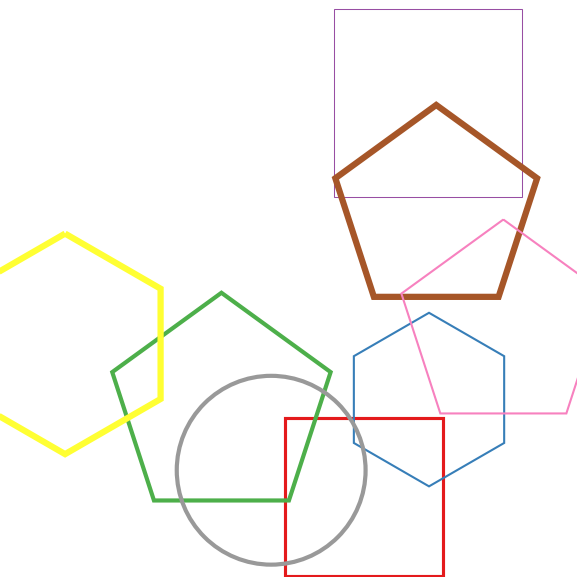[{"shape": "square", "thickness": 1.5, "radius": 0.68, "center": [0.63, 0.139]}, {"shape": "hexagon", "thickness": 1, "radius": 0.75, "center": [0.743, 0.307]}, {"shape": "pentagon", "thickness": 2, "radius": 0.99, "center": [0.383, 0.293]}, {"shape": "square", "thickness": 0.5, "radius": 0.81, "center": [0.741, 0.821]}, {"shape": "hexagon", "thickness": 3, "radius": 0.95, "center": [0.113, 0.404]}, {"shape": "pentagon", "thickness": 3, "radius": 0.92, "center": [0.755, 0.634]}, {"shape": "pentagon", "thickness": 1, "radius": 0.93, "center": [0.872, 0.433]}, {"shape": "circle", "thickness": 2, "radius": 0.82, "center": [0.47, 0.185]}]